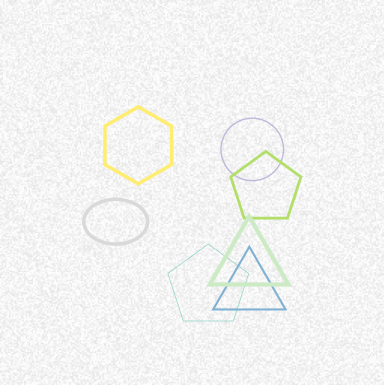[{"shape": "pentagon", "thickness": 0.5, "radius": 0.55, "center": [0.541, 0.256]}, {"shape": "circle", "thickness": 1, "radius": 0.41, "center": [0.655, 0.612]}, {"shape": "triangle", "thickness": 1.5, "radius": 0.54, "center": [0.648, 0.251]}, {"shape": "pentagon", "thickness": 2, "radius": 0.48, "center": [0.69, 0.511]}, {"shape": "oval", "thickness": 2.5, "radius": 0.42, "center": [0.301, 0.424]}, {"shape": "triangle", "thickness": 3, "radius": 0.59, "center": [0.647, 0.32]}, {"shape": "hexagon", "thickness": 2.5, "radius": 0.5, "center": [0.359, 0.623]}]